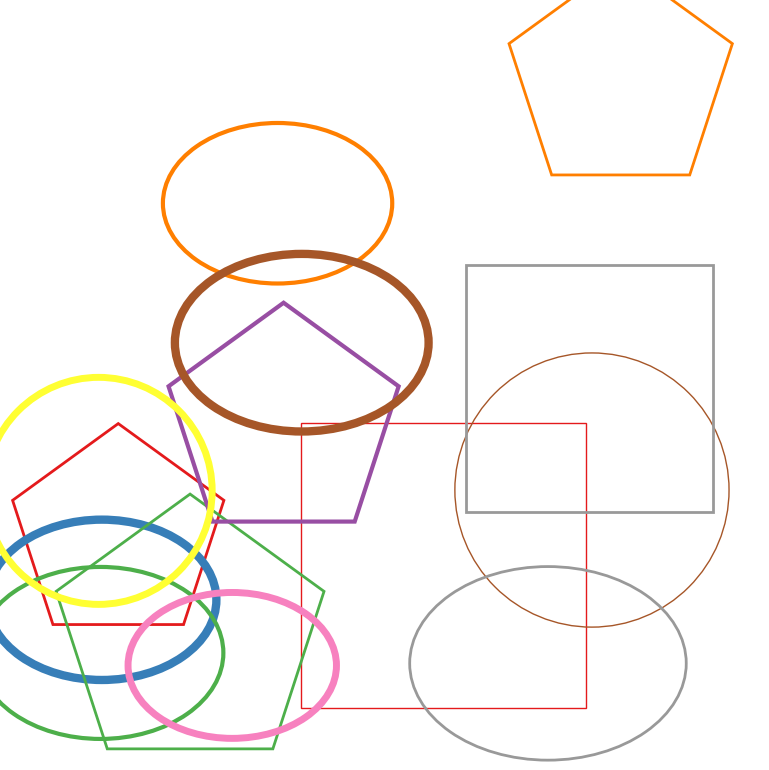[{"shape": "square", "thickness": 0.5, "radius": 0.93, "center": [0.576, 0.266]}, {"shape": "pentagon", "thickness": 1, "radius": 0.72, "center": [0.154, 0.306]}, {"shape": "oval", "thickness": 3, "radius": 0.74, "center": [0.132, 0.221]}, {"shape": "pentagon", "thickness": 1, "radius": 0.91, "center": [0.247, 0.175]}, {"shape": "oval", "thickness": 1.5, "radius": 0.8, "center": [0.131, 0.152]}, {"shape": "pentagon", "thickness": 1.5, "radius": 0.79, "center": [0.368, 0.45]}, {"shape": "oval", "thickness": 1.5, "radius": 0.74, "center": [0.36, 0.736]}, {"shape": "pentagon", "thickness": 1, "radius": 0.76, "center": [0.806, 0.896]}, {"shape": "circle", "thickness": 2.5, "radius": 0.74, "center": [0.128, 0.363]}, {"shape": "oval", "thickness": 3, "radius": 0.82, "center": [0.392, 0.555]}, {"shape": "circle", "thickness": 0.5, "radius": 0.89, "center": [0.769, 0.364]}, {"shape": "oval", "thickness": 2.5, "radius": 0.68, "center": [0.302, 0.136]}, {"shape": "square", "thickness": 1, "radius": 0.8, "center": [0.766, 0.496]}, {"shape": "oval", "thickness": 1, "radius": 0.9, "center": [0.712, 0.138]}]